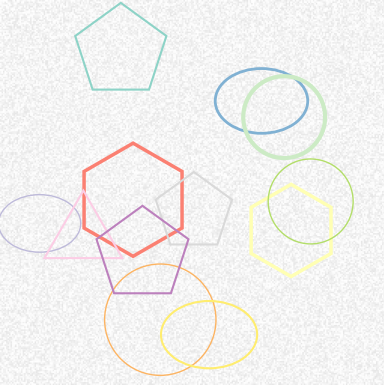[{"shape": "pentagon", "thickness": 1.5, "radius": 0.62, "center": [0.314, 0.868]}, {"shape": "hexagon", "thickness": 2.5, "radius": 0.6, "center": [0.756, 0.401]}, {"shape": "oval", "thickness": 1, "radius": 0.53, "center": [0.103, 0.42]}, {"shape": "hexagon", "thickness": 2.5, "radius": 0.73, "center": [0.346, 0.481]}, {"shape": "oval", "thickness": 2, "radius": 0.6, "center": [0.679, 0.738]}, {"shape": "circle", "thickness": 1, "radius": 0.72, "center": [0.416, 0.17]}, {"shape": "circle", "thickness": 1, "radius": 0.55, "center": [0.807, 0.477]}, {"shape": "triangle", "thickness": 1.5, "radius": 0.58, "center": [0.217, 0.388]}, {"shape": "pentagon", "thickness": 1.5, "radius": 0.52, "center": [0.504, 0.449]}, {"shape": "pentagon", "thickness": 1.5, "radius": 0.63, "center": [0.37, 0.34]}, {"shape": "circle", "thickness": 3, "radius": 0.53, "center": [0.738, 0.696]}, {"shape": "oval", "thickness": 1.5, "radius": 0.62, "center": [0.543, 0.131]}]